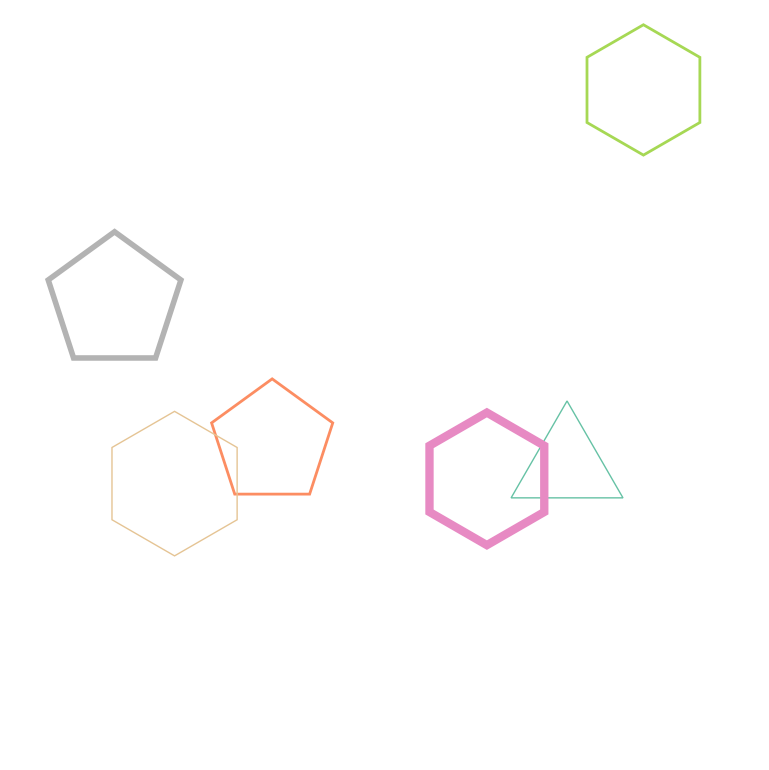[{"shape": "triangle", "thickness": 0.5, "radius": 0.42, "center": [0.736, 0.395]}, {"shape": "pentagon", "thickness": 1, "radius": 0.41, "center": [0.353, 0.425]}, {"shape": "hexagon", "thickness": 3, "radius": 0.43, "center": [0.632, 0.378]}, {"shape": "hexagon", "thickness": 1, "radius": 0.42, "center": [0.836, 0.883]}, {"shape": "hexagon", "thickness": 0.5, "radius": 0.47, "center": [0.227, 0.372]}, {"shape": "pentagon", "thickness": 2, "radius": 0.45, "center": [0.149, 0.608]}]